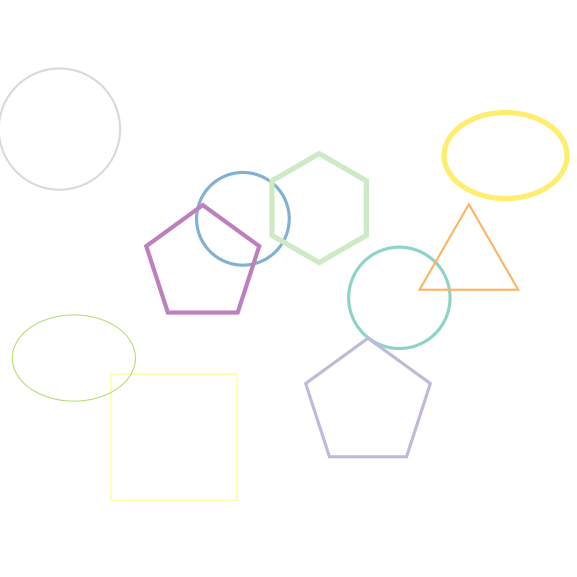[{"shape": "circle", "thickness": 1.5, "radius": 0.44, "center": [0.692, 0.483]}, {"shape": "square", "thickness": 1, "radius": 0.54, "center": [0.301, 0.242]}, {"shape": "pentagon", "thickness": 1.5, "radius": 0.57, "center": [0.637, 0.3]}, {"shape": "circle", "thickness": 1.5, "radius": 0.4, "center": [0.421, 0.62]}, {"shape": "triangle", "thickness": 1, "radius": 0.49, "center": [0.812, 0.547]}, {"shape": "oval", "thickness": 0.5, "radius": 0.53, "center": [0.128, 0.379]}, {"shape": "circle", "thickness": 1, "radius": 0.52, "center": [0.103, 0.776]}, {"shape": "pentagon", "thickness": 2, "radius": 0.51, "center": [0.351, 0.541]}, {"shape": "hexagon", "thickness": 2.5, "radius": 0.47, "center": [0.553, 0.639]}, {"shape": "oval", "thickness": 2.5, "radius": 0.53, "center": [0.875, 0.73]}]